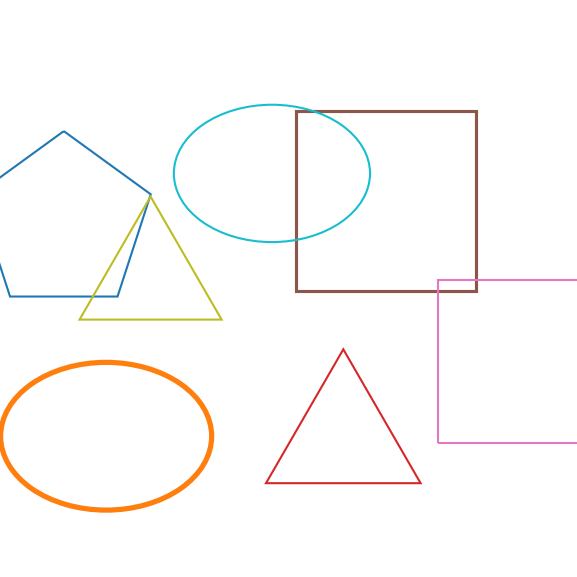[{"shape": "pentagon", "thickness": 1, "radius": 0.79, "center": [0.11, 0.614]}, {"shape": "oval", "thickness": 2.5, "radius": 0.91, "center": [0.184, 0.244]}, {"shape": "triangle", "thickness": 1, "radius": 0.77, "center": [0.594, 0.24]}, {"shape": "square", "thickness": 1.5, "radius": 0.78, "center": [0.669, 0.651]}, {"shape": "square", "thickness": 1, "radius": 0.71, "center": [0.9, 0.373]}, {"shape": "triangle", "thickness": 1, "radius": 0.71, "center": [0.261, 0.517]}, {"shape": "oval", "thickness": 1, "radius": 0.85, "center": [0.471, 0.699]}]